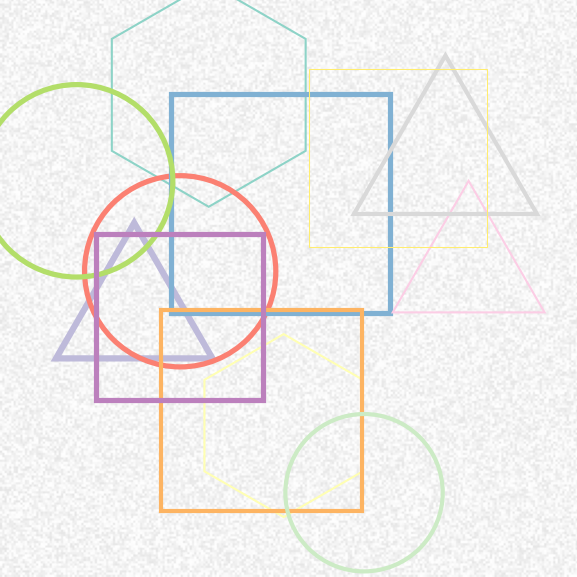[{"shape": "hexagon", "thickness": 1, "radius": 0.97, "center": [0.361, 0.835]}, {"shape": "hexagon", "thickness": 1, "radius": 0.79, "center": [0.491, 0.262]}, {"shape": "triangle", "thickness": 3, "radius": 0.78, "center": [0.232, 0.457]}, {"shape": "circle", "thickness": 2.5, "radius": 0.83, "center": [0.312, 0.529]}, {"shape": "square", "thickness": 2.5, "radius": 0.95, "center": [0.486, 0.647]}, {"shape": "square", "thickness": 2, "radius": 0.87, "center": [0.453, 0.289]}, {"shape": "circle", "thickness": 2.5, "radius": 0.83, "center": [0.133, 0.686]}, {"shape": "triangle", "thickness": 1, "radius": 0.76, "center": [0.811, 0.534]}, {"shape": "triangle", "thickness": 2, "radius": 0.91, "center": [0.771, 0.72]}, {"shape": "square", "thickness": 2.5, "radius": 0.72, "center": [0.311, 0.45]}, {"shape": "circle", "thickness": 2, "radius": 0.68, "center": [0.63, 0.146]}, {"shape": "square", "thickness": 0.5, "radius": 0.77, "center": [0.689, 0.726]}]